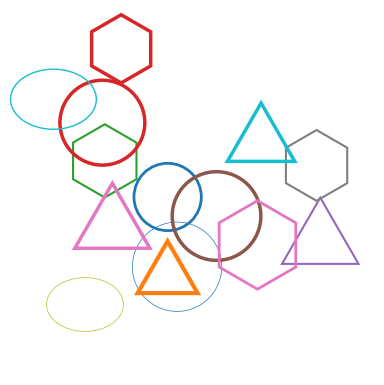[{"shape": "circle", "thickness": 2, "radius": 0.44, "center": [0.435, 0.488]}, {"shape": "circle", "thickness": 0.5, "radius": 0.58, "center": [0.46, 0.307]}, {"shape": "triangle", "thickness": 3, "radius": 0.45, "center": [0.435, 0.284]}, {"shape": "hexagon", "thickness": 1.5, "radius": 0.48, "center": [0.272, 0.582]}, {"shape": "hexagon", "thickness": 2.5, "radius": 0.44, "center": [0.315, 0.873]}, {"shape": "circle", "thickness": 2.5, "radius": 0.55, "center": [0.266, 0.681]}, {"shape": "triangle", "thickness": 1.5, "radius": 0.57, "center": [0.832, 0.372]}, {"shape": "circle", "thickness": 2.5, "radius": 0.58, "center": [0.562, 0.439]}, {"shape": "triangle", "thickness": 2.5, "radius": 0.56, "center": [0.292, 0.411]}, {"shape": "hexagon", "thickness": 2, "radius": 0.57, "center": [0.669, 0.364]}, {"shape": "hexagon", "thickness": 1.5, "radius": 0.46, "center": [0.822, 0.57]}, {"shape": "oval", "thickness": 0.5, "radius": 0.5, "center": [0.221, 0.209]}, {"shape": "triangle", "thickness": 2.5, "radius": 0.51, "center": [0.678, 0.631]}, {"shape": "oval", "thickness": 1, "radius": 0.56, "center": [0.139, 0.742]}]